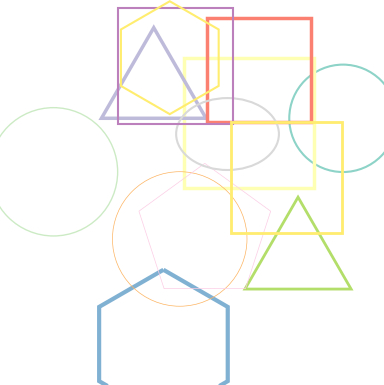[{"shape": "circle", "thickness": 1.5, "radius": 0.7, "center": [0.891, 0.693]}, {"shape": "square", "thickness": 2.5, "radius": 0.84, "center": [0.648, 0.681]}, {"shape": "triangle", "thickness": 2.5, "radius": 0.78, "center": [0.399, 0.771]}, {"shape": "square", "thickness": 2.5, "radius": 0.67, "center": [0.672, 0.818]}, {"shape": "hexagon", "thickness": 3, "radius": 0.96, "center": [0.425, 0.106]}, {"shape": "circle", "thickness": 0.5, "radius": 0.87, "center": [0.467, 0.379]}, {"shape": "triangle", "thickness": 2, "radius": 0.8, "center": [0.774, 0.329]}, {"shape": "pentagon", "thickness": 0.5, "radius": 0.9, "center": [0.532, 0.396]}, {"shape": "oval", "thickness": 1.5, "radius": 0.67, "center": [0.591, 0.652]}, {"shape": "square", "thickness": 1.5, "radius": 0.75, "center": [0.455, 0.828]}, {"shape": "circle", "thickness": 1, "radius": 0.83, "center": [0.139, 0.554]}, {"shape": "square", "thickness": 2, "radius": 0.72, "center": [0.744, 0.538]}, {"shape": "hexagon", "thickness": 1.5, "radius": 0.73, "center": [0.441, 0.85]}]